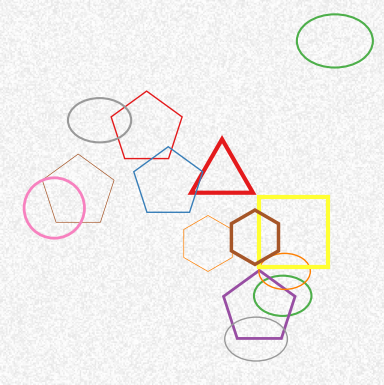[{"shape": "triangle", "thickness": 3, "radius": 0.46, "center": [0.577, 0.546]}, {"shape": "pentagon", "thickness": 1, "radius": 0.48, "center": [0.381, 0.666]}, {"shape": "pentagon", "thickness": 1, "radius": 0.47, "center": [0.437, 0.525]}, {"shape": "oval", "thickness": 1.5, "radius": 0.49, "center": [0.87, 0.894]}, {"shape": "oval", "thickness": 1.5, "radius": 0.37, "center": [0.734, 0.232]}, {"shape": "pentagon", "thickness": 2, "radius": 0.49, "center": [0.673, 0.2]}, {"shape": "hexagon", "thickness": 0.5, "radius": 0.36, "center": [0.54, 0.368]}, {"shape": "oval", "thickness": 1, "radius": 0.33, "center": [0.739, 0.295]}, {"shape": "square", "thickness": 3, "radius": 0.45, "center": [0.762, 0.397]}, {"shape": "hexagon", "thickness": 2.5, "radius": 0.35, "center": [0.662, 0.384]}, {"shape": "pentagon", "thickness": 0.5, "radius": 0.49, "center": [0.203, 0.502]}, {"shape": "circle", "thickness": 2, "radius": 0.39, "center": [0.141, 0.46]}, {"shape": "oval", "thickness": 1.5, "radius": 0.41, "center": [0.259, 0.688]}, {"shape": "oval", "thickness": 1, "radius": 0.41, "center": [0.665, 0.119]}]